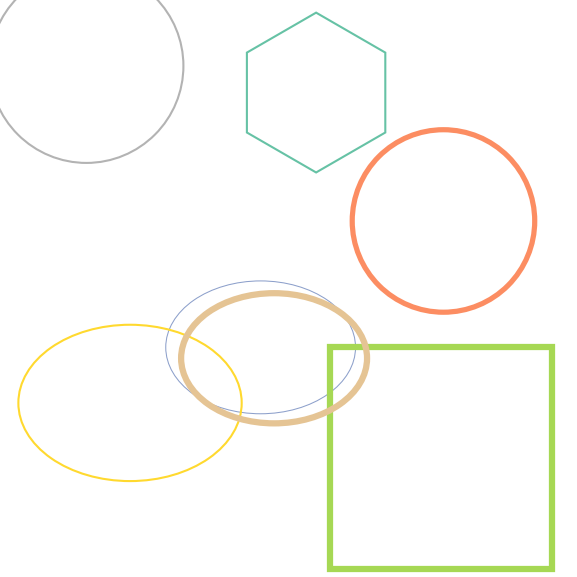[{"shape": "hexagon", "thickness": 1, "radius": 0.69, "center": [0.547, 0.839]}, {"shape": "circle", "thickness": 2.5, "radius": 0.79, "center": [0.768, 0.617]}, {"shape": "oval", "thickness": 0.5, "radius": 0.82, "center": [0.451, 0.398]}, {"shape": "square", "thickness": 3, "radius": 0.96, "center": [0.763, 0.206]}, {"shape": "oval", "thickness": 1, "radius": 0.97, "center": [0.225, 0.301]}, {"shape": "oval", "thickness": 3, "radius": 0.8, "center": [0.475, 0.379]}, {"shape": "circle", "thickness": 1, "radius": 0.84, "center": [0.15, 0.885]}]